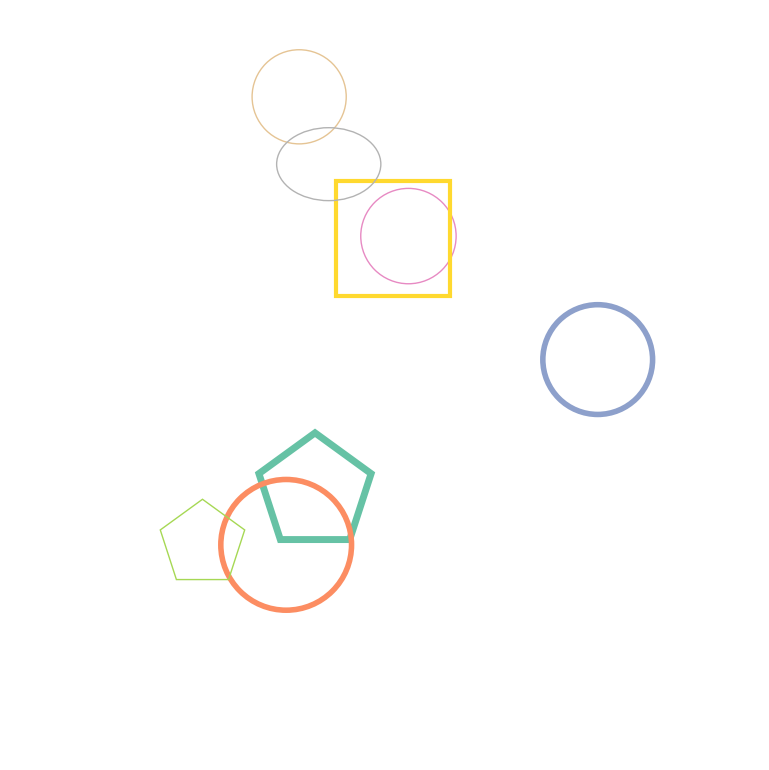[{"shape": "pentagon", "thickness": 2.5, "radius": 0.38, "center": [0.409, 0.361]}, {"shape": "circle", "thickness": 2, "radius": 0.42, "center": [0.372, 0.292]}, {"shape": "circle", "thickness": 2, "radius": 0.36, "center": [0.776, 0.533]}, {"shape": "circle", "thickness": 0.5, "radius": 0.31, "center": [0.53, 0.693]}, {"shape": "pentagon", "thickness": 0.5, "radius": 0.29, "center": [0.263, 0.294]}, {"shape": "square", "thickness": 1.5, "radius": 0.37, "center": [0.511, 0.69]}, {"shape": "circle", "thickness": 0.5, "radius": 0.31, "center": [0.389, 0.874]}, {"shape": "oval", "thickness": 0.5, "radius": 0.34, "center": [0.427, 0.787]}]